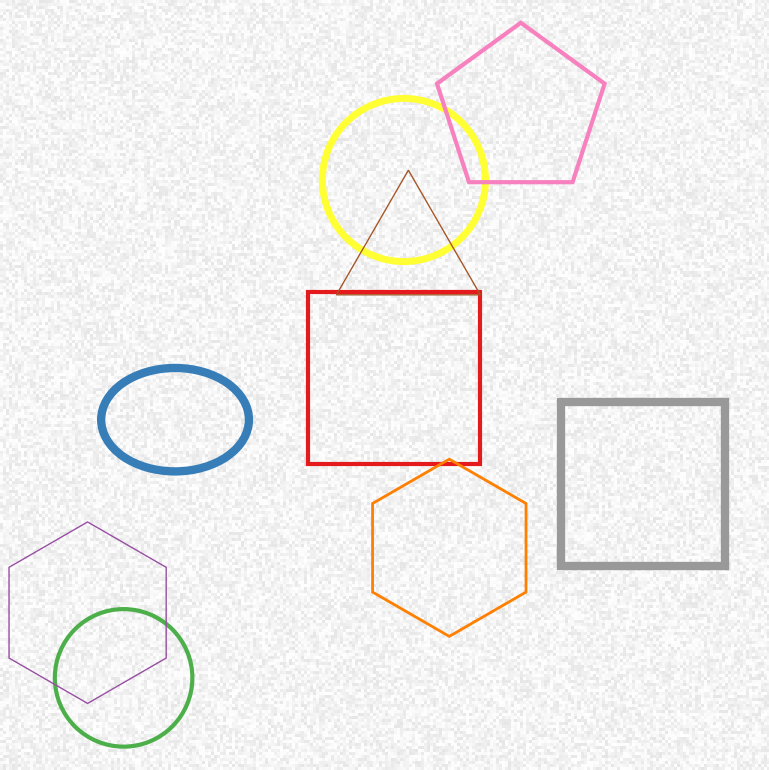[{"shape": "square", "thickness": 1.5, "radius": 0.56, "center": [0.511, 0.509]}, {"shape": "oval", "thickness": 3, "radius": 0.48, "center": [0.227, 0.455]}, {"shape": "circle", "thickness": 1.5, "radius": 0.45, "center": [0.161, 0.12]}, {"shape": "hexagon", "thickness": 0.5, "radius": 0.59, "center": [0.114, 0.204]}, {"shape": "hexagon", "thickness": 1, "radius": 0.58, "center": [0.583, 0.289]}, {"shape": "circle", "thickness": 2.5, "radius": 0.53, "center": [0.525, 0.766]}, {"shape": "triangle", "thickness": 0.5, "radius": 0.54, "center": [0.53, 0.671]}, {"shape": "pentagon", "thickness": 1.5, "radius": 0.57, "center": [0.676, 0.856]}, {"shape": "square", "thickness": 3, "radius": 0.53, "center": [0.835, 0.371]}]